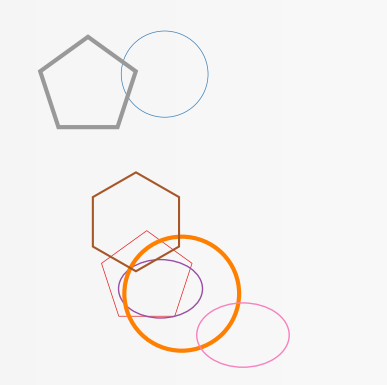[{"shape": "pentagon", "thickness": 0.5, "radius": 0.61, "center": [0.379, 0.278]}, {"shape": "circle", "thickness": 0.5, "radius": 0.56, "center": [0.425, 0.807]}, {"shape": "oval", "thickness": 1, "radius": 0.54, "center": [0.414, 0.25]}, {"shape": "circle", "thickness": 3, "radius": 0.74, "center": [0.469, 0.237]}, {"shape": "hexagon", "thickness": 1.5, "radius": 0.64, "center": [0.351, 0.424]}, {"shape": "oval", "thickness": 1, "radius": 0.6, "center": [0.627, 0.13]}, {"shape": "pentagon", "thickness": 3, "radius": 0.65, "center": [0.227, 0.775]}]